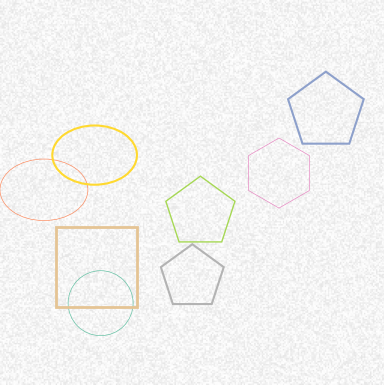[{"shape": "circle", "thickness": 0.5, "radius": 0.42, "center": [0.261, 0.213]}, {"shape": "oval", "thickness": 0.5, "radius": 0.57, "center": [0.114, 0.507]}, {"shape": "pentagon", "thickness": 1.5, "radius": 0.52, "center": [0.846, 0.71]}, {"shape": "hexagon", "thickness": 0.5, "radius": 0.45, "center": [0.725, 0.551]}, {"shape": "pentagon", "thickness": 1, "radius": 0.47, "center": [0.52, 0.448]}, {"shape": "oval", "thickness": 1.5, "radius": 0.55, "center": [0.246, 0.597]}, {"shape": "square", "thickness": 2, "radius": 0.52, "center": [0.251, 0.307]}, {"shape": "pentagon", "thickness": 1.5, "radius": 0.43, "center": [0.499, 0.28]}]